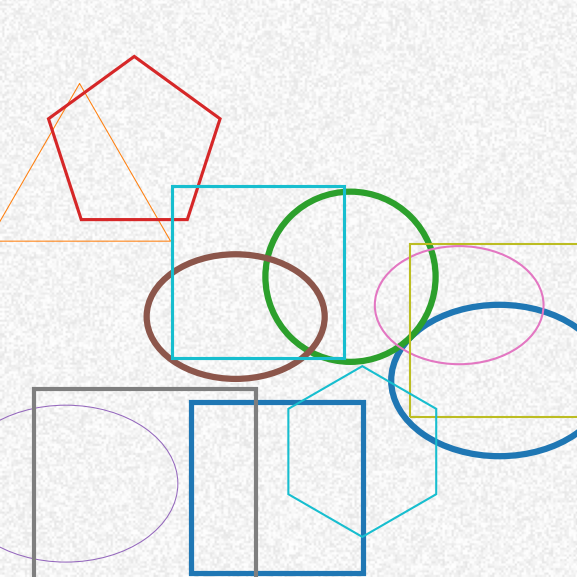[{"shape": "oval", "thickness": 3, "radius": 0.94, "center": [0.865, 0.34]}, {"shape": "square", "thickness": 2.5, "radius": 0.74, "center": [0.479, 0.155]}, {"shape": "triangle", "thickness": 0.5, "radius": 0.91, "center": [0.138, 0.673]}, {"shape": "circle", "thickness": 3, "radius": 0.74, "center": [0.607, 0.52]}, {"shape": "pentagon", "thickness": 1.5, "radius": 0.78, "center": [0.233, 0.745]}, {"shape": "oval", "thickness": 0.5, "radius": 0.97, "center": [0.114, 0.162]}, {"shape": "oval", "thickness": 3, "radius": 0.77, "center": [0.408, 0.451]}, {"shape": "oval", "thickness": 1, "radius": 0.73, "center": [0.795, 0.471]}, {"shape": "square", "thickness": 2, "radius": 0.96, "center": [0.251, 0.134]}, {"shape": "square", "thickness": 1, "radius": 0.75, "center": [0.859, 0.427]}, {"shape": "hexagon", "thickness": 1, "radius": 0.74, "center": [0.627, 0.217]}, {"shape": "square", "thickness": 1.5, "radius": 0.74, "center": [0.446, 0.529]}]